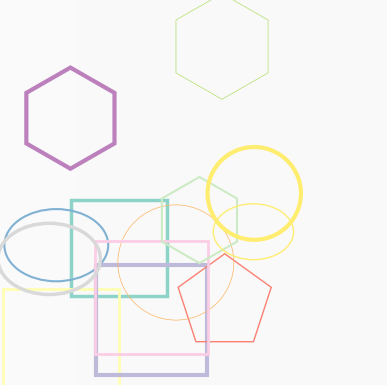[{"shape": "square", "thickness": 2.5, "radius": 0.62, "center": [0.307, 0.355]}, {"shape": "square", "thickness": 2, "radius": 0.74, "center": [0.157, 0.101]}, {"shape": "square", "thickness": 3, "radius": 0.72, "center": [0.391, 0.169]}, {"shape": "pentagon", "thickness": 1, "radius": 0.63, "center": [0.58, 0.215]}, {"shape": "oval", "thickness": 1.5, "radius": 0.67, "center": [0.145, 0.363]}, {"shape": "circle", "thickness": 0.5, "radius": 0.75, "center": [0.454, 0.318]}, {"shape": "hexagon", "thickness": 0.5, "radius": 0.69, "center": [0.573, 0.879]}, {"shape": "square", "thickness": 2, "radius": 0.73, "center": [0.392, 0.227]}, {"shape": "oval", "thickness": 2.5, "radius": 0.66, "center": [0.127, 0.328]}, {"shape": "hexagon", "thickness": 3, "radius": 0.66, "center": [0.182, 0.693]}, {"shape": "hexagon", "thickness": 1.5, "radius": 0.56, "center": [0.515, 0.428]}, {"shape": "circle", "thickness": 3, "radius": 0.6, "center": [0.656, 0.498]}, {"shape": "oval", "thickness": 1, "radius": 0.52, "center": [0.654, 0.398]}]